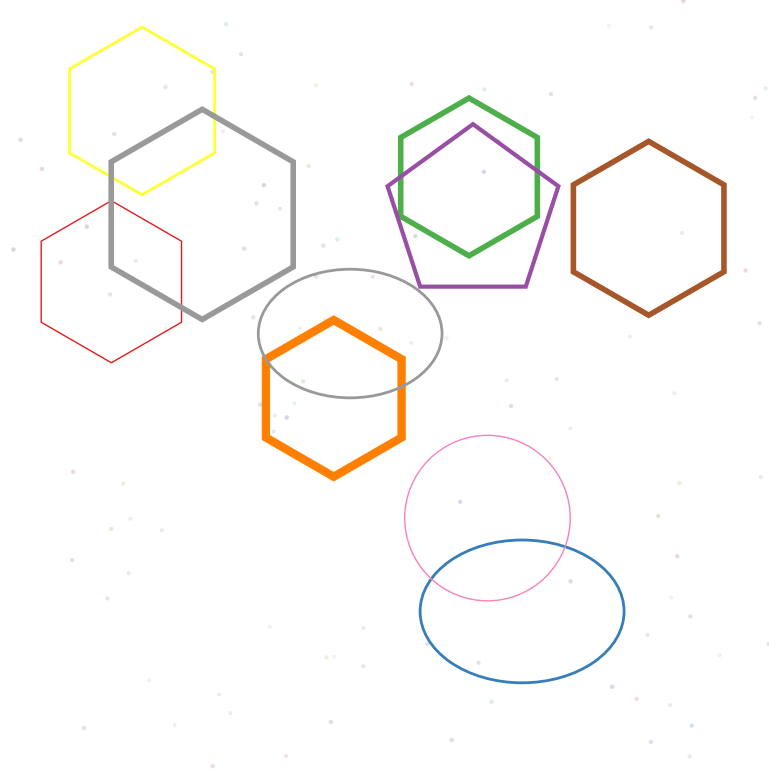[{"shape": "hexagon", "thickness": 0.5, "radius": 0.53, "center": [0.145, 0.634]}, {"shape": "oval", "thickness": 1, "radius": 0.66, "center": [0.678, 0.206]}, {"shape": "hexagon", "thickness": 2, "radius": 0.51, "center": [0.609, 0.77]}, {"shape": "pentagon", "thickness": 1.5, "radius": 0.58, "center": [0.614, 0.722]}, {"shape": "hexagon", "thickness": 3, "radius": 0.51, "center": [0.433, 0.483]}, {"shape": "hexagon", "thickness": 1, "radius": 0.54, "center": [0.185, 0.856]}, {"shape": "hexagon", "thickness": 2, "radius": 0.56, "center": [0.842, 0.704]}, {"shape": "circle", "thickness": 0.5, "radius": 0.54, "center": [0.633, 0.327]}, {"shape": "hexagon", "thickness": 2, "radius": 0.68, "center": [0.263, 0.722]}, {"shape": "oval", "thickness": 1, "radius": 0.6, "center": [0.455, 0.567]}]